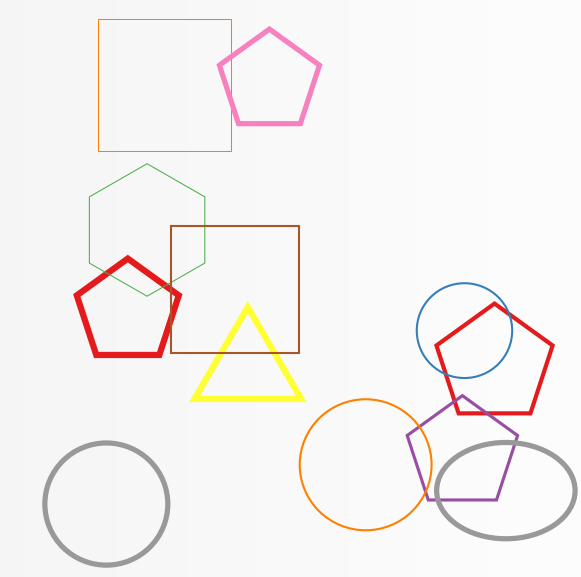[{"shape": "pentagon", "thickness": 3, "radius": 0.46, "center": [0.22, 0.459]}, {"shape": "pentagon", "thickness": 2, "radius": 0.53, "center": [0.851, 0.368]}, {"shape": "circle", "thickness": 1, "radius": 0.41, "center": [0.799, 0.427]}, {"shape": "hexagon", "thickness": 0.5, "radius": 0.57, "center": [0.253, 0.601]}, {"shape": "pentagon", "thickness": 1.5, "radius": 0.5, "center": [0.796, 0.214]}, {"shape": "circle", "thickness": 1, "radius": 0.57, "center": [0.629, 0.194]}, {"shape": "square", "thickness": 0.5, "radius": 0.57, "center": [0.283, 0.852]}, {"shape": "triangle", "thickness": 3, "radius": 0.53, "center": [0.426, 0.361]}, {"shape": "square", "thickness": 1, "radius": 0.55, "center": [0.404, 0.498]}, {"shape": "pentagon", "thickness": 2.5, "radius": 0.45, "center": [0.464, 0.858]}, {"shape": "oval", "thickness": 2.5, "radius": 0.6, "center": [0.87, 0.15]}, {"shape": "circle", "thickness": 2.5, "radius": 0.53, "center": [0.183, 0.126]}]